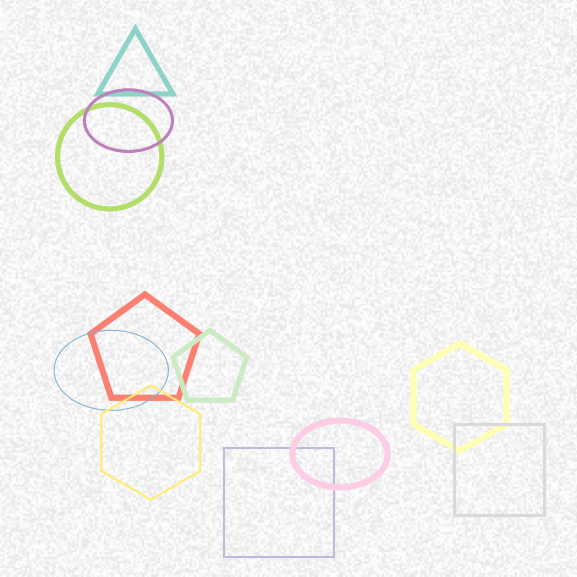[{"shape": "triangle", "thickness": 2.5, "radius": 0.38, "center": [0.234, 0.874]}, {"shape": "hexagon", "thickness": 3, "radius": 0.47, "center": [0.797, 0.312]}, {"shape": "square", "thickness": 1, "radius": 0.47, "center": [0.483, 0.129]}, {"shape": "pentagon", "thickness": 3, "radius": 0.49, "center": [0.251, 0.39]}, {"shape": "oval", "thickness": 0.5, "radius": 0.49, "center": [0.193, 0.358]}, {"shape": "circle", "thickness": 2.5, "radius": 0.45, "center": [0.19, 0.728]}, {"shape": "oval", "thickness": 3, "radius": 0.41, "center": [0.589, 0.213]}, {"shape": "square", "thickness": 1.5, "radius": 0.39, "center": [0.864, 0.187]}, {"shape": "oval", "thickness": 1.5, "radius": 0.38, "center": [0.222, 0.79]}, {"shape": "pentagon", "thickness": 2.5, "radius": 0.33, "center": [0.364, 0.36]}, {"shape": "hexagon", "thickness": 1, "radius": 0.49, "center": [0.261, 0.233]}]